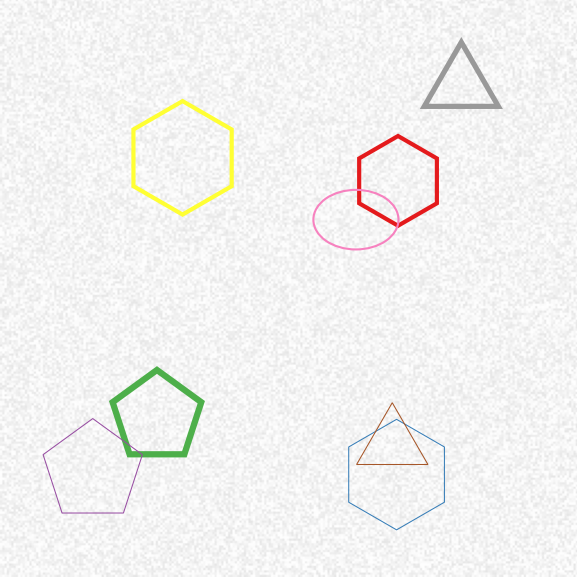[{"shape": "hexagon", "thickness": 2, "radius": 0.39, "center": [0.689, 0.686]}, {"shape": "hexagon", "thickness": 0.5, "radius": 0.48, "center": [0.687, 0.177]}, {"shape": "pentagon", "thickness": 3, "radius": 0.4, "center": [0.272, 0.278]}, {"shape": "pentagon", "thickness": 0.5, "radius": 0.45, "center": [0.161, 0.184]}, {"shape": "hexagon", "thickness": 2, "radius": 0.49, "center": [0.316, 0.726]}, {"shape": "triangle", "thickness": 0.5, "radius": 0.36, "center": [0.679, 0.23]}, {"shape": "oval", "thickness": 1, "radius": 0.37, "center": [0.616, 0.619]}, {"shape": "triangle", "thickness": 2.5, "radius": 0.37, "center": [0.799, 0.852]}]